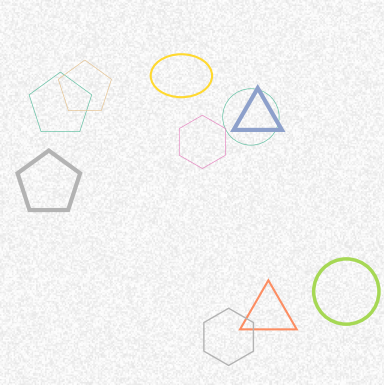[{"shape": "pentagon", "thickness": 0.5, "radius": 0.43, "center": [0.157, 0.727]}, {"shape": "circle", "thickness": 0.5, "radius": 0.37, "center": [0.652, 0.696]}, {"shape": "triangle", "thickness": 1.5, "radius": 0.42, "center": [0.697, 0.187]}, {"shape": "triangle", "thickness": 3, "radius": 0.36, "center": [0.669, 0.699]}, {"shape": "hexagon", "thickness": 0.5, "radius": 0.35, "center": [0.526, 0.631]}, {"shape": "circle", "thickness": 2.5, "radius": 0.42, "center": [0.9, 0.243]}, {"shape": "oval", "thickness": 1.5, "radius": 0.4, "center": [0.471, 0.803]}, {"shape": "pentagon", "thickness": 0.5, "radius": 0.36, "center": [0.22, 0.772]}, {"shape": "pentagon", "thickness": 3, "radius": 0.43, "center": [0.127, 0.524]}, {"shape": "hexagon", "thickness": 1, "radius": 0.37, "center": [0.594, 0.125]}]